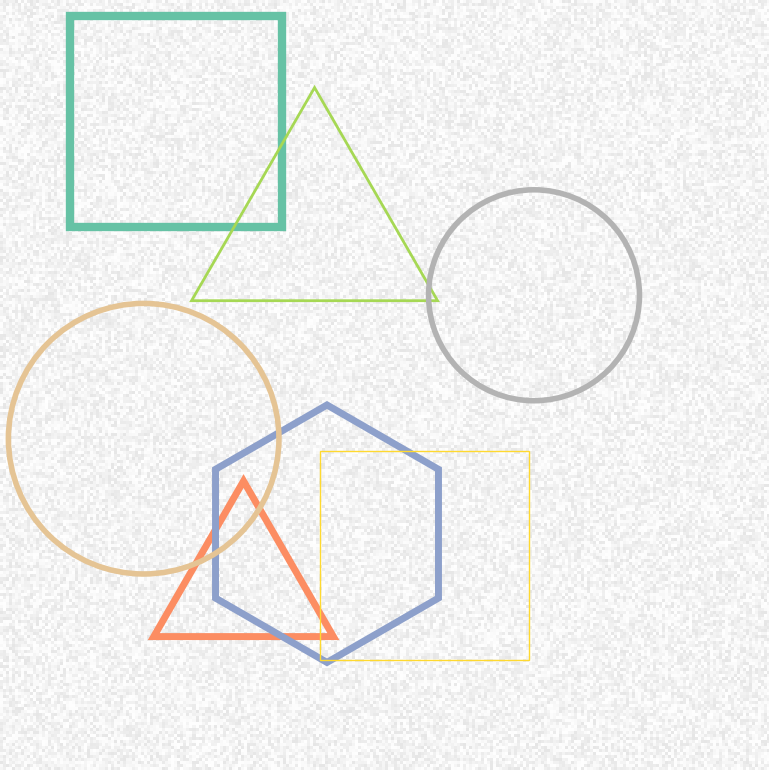[{"shape": "square", "thickness": 3, "radius": 0.69, "center": [0.229, 0.842]}, {"shape": "triangle", "thickness": 2.5, "radius": 0.67, "center": [0.316, 0.241]}, {"shape": "hexagon", "thickness": 2.5, "radius": 0.84, "center": [0.425, 0.307]}, {"shape": "triangle", "thickness": 1, "radius": 0.92, "center": [0.409, 0.702]}, {"shape": "square", "thickness": 0.5, "radius": 0.68, "center": [0.551, 0.279]}, {"shape": "circle", "thickness": 2, "radius": 0.88, "center": [0.187, 0.43]}, {"shape": "circle", "thickness": 2, "radius": 0.68, "center": [0.694, 0.617]}]